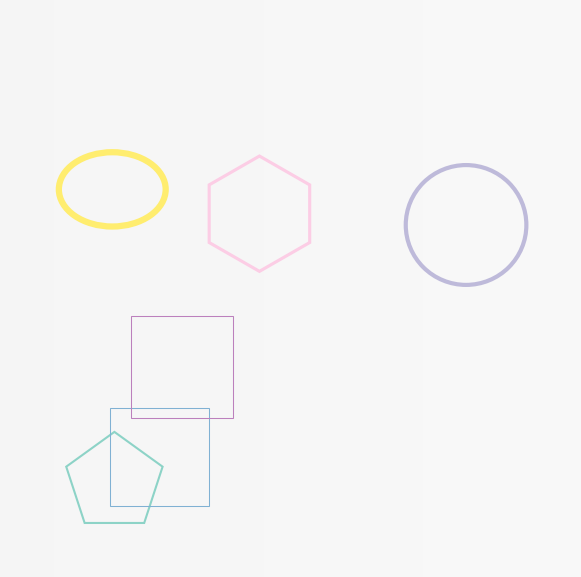[{"shape": "pentagon", "thickness": 1, "radius": 0.44, "center": [0.197, 0.164]}, {"shape": "circle", "thickness": 2, "radius": 0.52, "center": [0.802, 0.61]}, {"shape": "square", "thickness": 0.5, "radius": 0.43, "center": [0.275, 0.208]}, {"shape": "hexagon", "thickness": 1.5, "radius": 0.5, "center": [0.446, 0.629]}, {"shape": "square", "thickness": 0.5, "radius": 0.44, "center": [0.313, 0.364]}, {"shape": "oval", "thickness": 3, "radius": 0.46, "center": [0.193, 0.671]}]